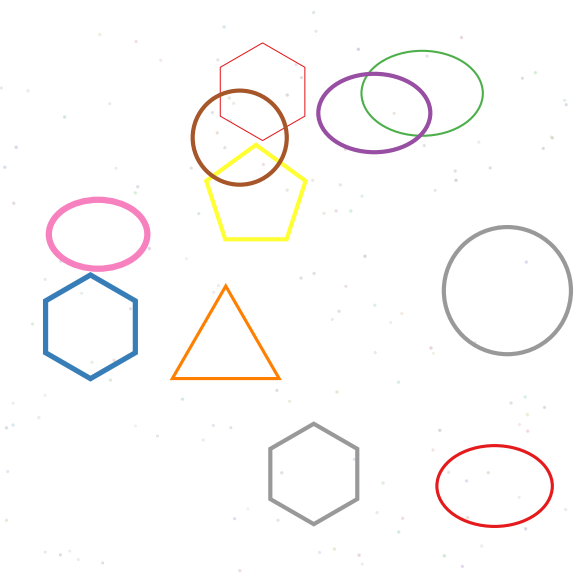[{"shape": "hexagon", "thickness": 0.5, "radius": 0.42, "center": [0.455, 0.84]}, {"shape": "oval", "thickness": 1.5, "radius": 0.5, "center": [0.856, 0.158]}, {"shape": "hexagon", "thickness": 2.5, "radius": 0.45, "center": [0.157, 0.433]}, {"shape": "oval", "thickness": 1, "radius": 0.53, "center": [0.731, 0.838]}, {"shape": "oval", "thickness": 2, "radius": 0.48, "center": [0.648, 0.803]}, {"shape": "triangle", "thickness": 1.5, "radius": 0.53, "center": [0.391, 0.397]}, {"shape": "pentagon", "thickness": 2, "radius": 0.45, "center": [0.443, 0.658]}, {"shape": "circle", "thickness": 2, "radius": 0.41, "center": [0.415, 0.761]}, {"shape": "oval", "thickness": 3, "radius": 0.43, "center": [0.17, 0.594]}, {"shape": "hexagon", "thickness": 2, "radius": 0.43, "center": [0.543, 0.178]}, {"shape": "circle", "thickness": 2, "radius": 0.55, "center": [0.879, 0.496]}]